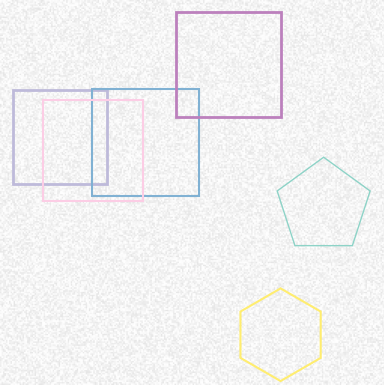[{"shape": "pentagon", "thickness": 1, "radius": 0.63, "center": [0.841, 0.465]}, {"shape": "square", "thickness": 2, "radius": 0.62, "center": [0.156, 0.644]}, {"shape": "square", "thickness": 1.5, "radius": 0.69, "center": [0.377, 0.63]}, {"shape": "square", "thickness": 1.5, "radius": 0.65, "center": [0.241, 0.61]}, {"shape": "square", "thickness": 2, "radius": 0.68, "center": [0.593, 0.832]}, {"shape": "hexagon", "thickness": 1.5, "radius": 0.6, "center": [0.729, 0.131]}]